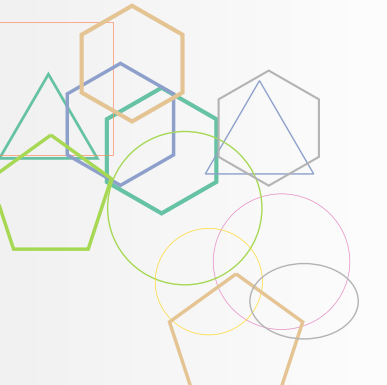[{"shape": "triangle", "thickness": 2, "radius": 0.73, "center": [0.125, 0.662]}, {"shape": "hexagon", "thickness": 3, "radius": 0.82, "center": [0.417, 0.609]}, {"shape": "square", "thickness": 0.5, "radius": 0.86, "center": [0.119, 0.77]}, {"shape": "triangle", "thickness": 1, "radius": 0.81, "center": [0.67, 0.629]}, {"shape": "hexagon", "thickness": 2.5, "radius": 0.79, "center": [0.311, 0.677]}, {"shape": "circle", "thickness": 0.5, "radius": 0.88, "center": [0.727, 0.32]}, {"shape": "pentagon", "thickness": 2.5, "radius": 0.82, "center": [0.131, 0.485]}, {"shape": "circle", "thickness": 1, "radius": 1.0, "center": [0.477, 0.459]}, {"shape": "circle", "thickness": 0.5, "radius": 0.69, "center": [0.539, 0.268]}, {"shape": "pentagon", "thickness": 2.5, "radius": 0.9, "center": [0.609, 0.108]}, {"shape": "hexagon", "thickness": 3, "radius": 0.75, "center": [0.341, 0.835]}, {"shape": "hexagon", "thickness": 1.5, "radius": 0.75, "center": [0.694, 0.667]}, {"shape": "oval", "thickness": 1, "radius": 0.7, "center": [0.785, 0.218]}]